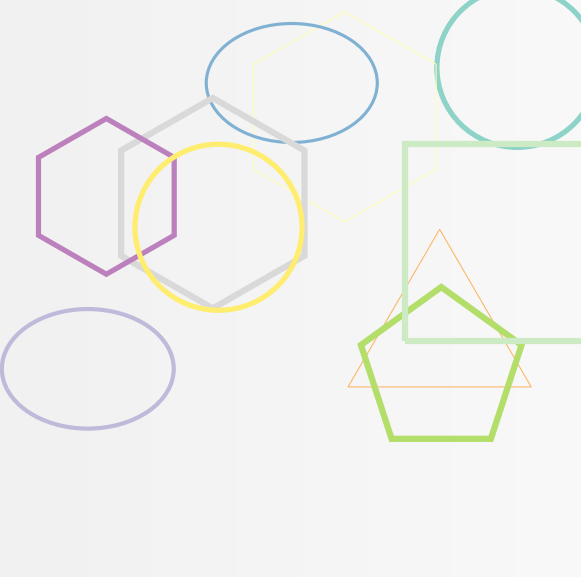[{"shape": "circle", "thickness": 2.5, "radius": 0.69, "center": [0.89, 0.882]}, {"shape": "hexagon", "thickness": 0.5, "radius": 0.91, "center": [0.593, 0.797]}, {"shape": "oval", "thickness": 2, "radius": 0.74, "center": [0.151, 0.36]}, {"shape": "oval", "thickness": 1.5, "radius": 0.74, "center": [0.502, 0.855]}, {"shape": "triangle", "thickness": 0.5, "radius": 0.91, "center": [0.756, 0.42]}, {"shape": "pentagon", "thickness": 3, "radius": 0.73, "center": [0.759, 0.357]}, {"shape": "hexagon", "thickness": 3, "radius": 0.91, "center": [0.366, 0.647]}, {"shape": "hexagon", "thickness": 2.5, "radius": 0.67, "center": [0.183, 0.659]}, {"shape": "square", "thickness": 3, "radius": 0.85, "center": [0.867, 0.579]}, {"shape": "circle", "thickness": 2.5, "radius": 0.72, "center": [0.376, 0.606]}]